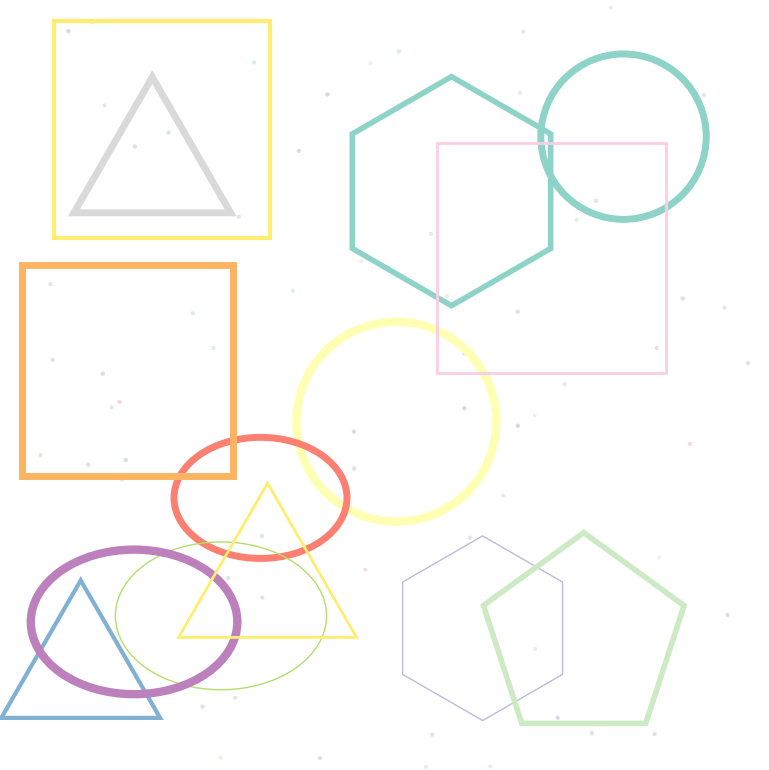[{"shape": "circle", "thickness": 2.5, "radius": 0.54, "center": [0.81, 0.823]}, {"shape": "hexagon", "thickness": 2, "radius": 0.74, "center": [0.586, 0.752]}, {"shape": "circle", "thickness": 3, "radius": 0.65, "center": [0.515, 0.452]}, {"shape": "hexagon", "thickness": 0.5, "radius": 0.6, "center": [0.627, 0.184]}, {"shape": "oval", "thickness": 2.5, "radius": 0.56, "center": [0.338, 0.353]}, {"shape": "triangle", "thickness": 1.5, "radius": 0.6, "center": [0.105, 0.127]}, {"shape": "square", "thickness": 2.5, "radius": 0.68, "center": [0.165, 0.519]}, {"shape": "oval", "thickness": 0.5, "radius": 0.69, "center": [0.287, 0.2]}, {"shape": "square", "thickness": 1, "radius": 0.74, "center": [0.716, 0.665]}, {"shape": "triangle", "thickness": 2.5, "radius": 0.59, "center": [0.198, 0.782]}, {"shape": "oval", "thickness": 3, "radius": 0.67, "center": [0.174, 0.192]}, {"shape": "pentagon", "thickness": 2, "radius": 0.68, "center": [0.758, 0.171]}, {"shape": "square", "thickness": 1.5, "radius": 0.7, "center": [0.211, 0.832]}, {"shape": "triangle", "thickness": 1, "radius": 0.67, "center": [0.347, 0.239]}]